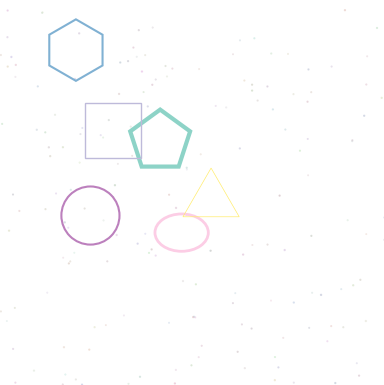[{"shape": "pentagon", "thickness": 3, "radius": 0.41, "center": [0.416, 0.633]}, {"shape": "square", "thickness": 1, "radius": 0.36, "center": [0.293, 0.661]}, {"shape": "hexagon", "thickness": 1.5, "radius": 0.4, "center": [0.197, 0.87]}, {"shape": "oval", "thickness": 2, "radius": 0.35, "center": [0.472, 0.396]}, {"shape": "circle", "thickness": 1.5, "radius": 0.38, "center": [0.235, 0.44]}, {"shape": "triangle", "thickness": 0.5, "radius": 0.42, "center": [0.548, 0.479]}]